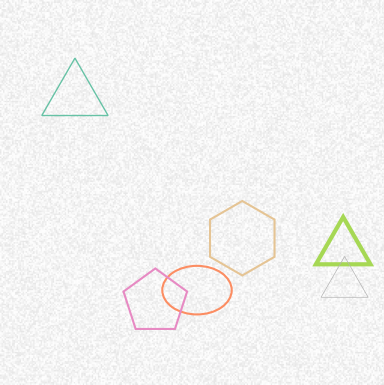[{"shape": "triangle", "thickness": 1, "radius": 0.5, "center": [0.195, 0.75]}, {"shape": "oval", "thickness": 1.5, "radius": 0.45, "center": [0.512, 0.246]}, {"shape": "pentagon", "thickness": 1.5, "radius": 0.43, "center": [0.403, 0.216]}, {"shape": "triangle", "thickness": 3, "radius": 0.41, "center": [0.891, 0.354]}, {"shape": "hexagon", "thickness": 1.5, "radius": 0.48, "center": [0.629, 0.381]}, {"shape": "triangle", "thickness": 0.5, "radius": 0.35, "center": [0.895, 0.263]}]